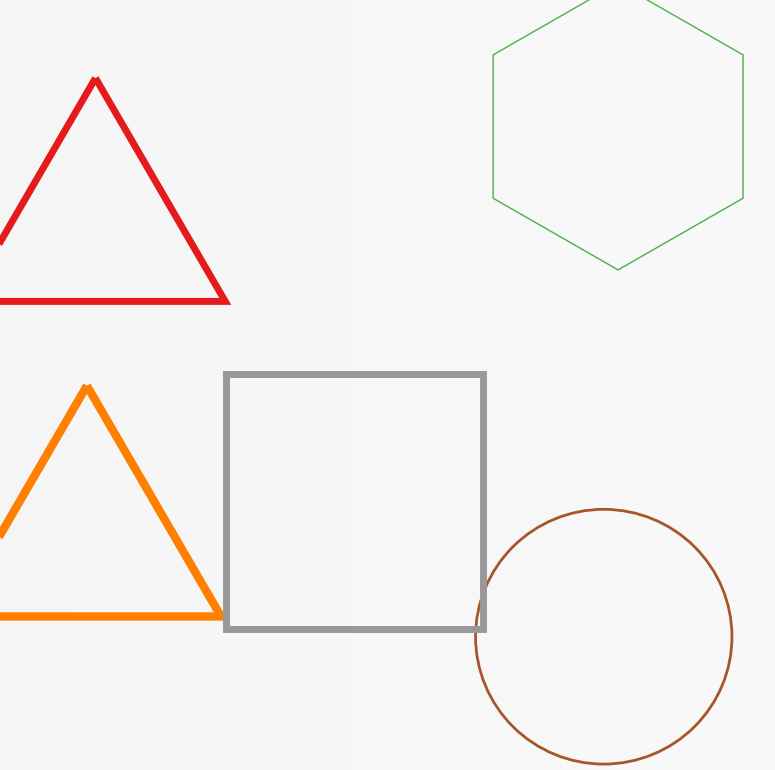[{"shape": "triangle", "thickness": 2.5, "radius": 0.97, "center": [0.123, 0.705]}, {"shape": "hexagon", "thickness": 0.5, "radius": 0.93, "center": [0.798, 0.836]}, {"shape": "triangle", "thickness": 3, "radius": 1.0, "center": [0.112, 0.299]}, {"shape": "circle", "thickness": 1, "radius": 0.83, "center": [0.779, 0.173]}, {"shape": "square", "thickness": 2.5, "radius": 0.83, "center": [0.457, 0.349]}]